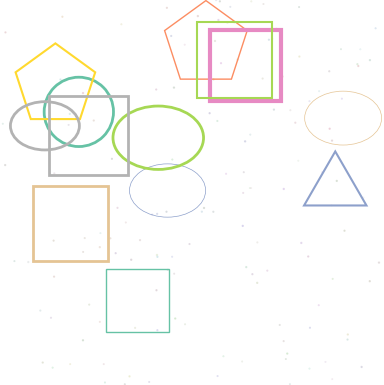[{"shape": "square", "thickness": 1, "radius": 0.41, "center": [0.358, 0.218]}, {"shape": "circle", "thickness": 2, "radius": 0.45, "center": [0.205, 0.709]}, {"shape": "pentagon", "thickness": 1, "radius": 0.56, "center": [0.535, 0.886]}, {"shape": "triangle", "thickness": 1.5, "radius": 0.47, "center": [0.871, 0.513]}, {"shape": "oval", "thickness": 0.5, "radius": 0.49, "center": [0.435, 0.505]}, {"shape": "square", "thickness": 3, "radius": 0.46, "center": [0.638, 0.83]}, {"shape": "oval", "thickness": 2, "radius": 0.59, "center": [0.411, 0.642]}, {"shape": "square", "thickness": 1.5, "radius": 0.49, "center": [0.61, 0.844]}, {"shape": "pentagon", "thickness": 1.5, "radius": 0.54, "center": [0.144, 0.779]}, {"shape": "oval", "thickness": 0.5, "radius": 0.5, "center": [0.891, 0.693]}, {"shape": "square", "thickness": 2, "radius": 0.49, "center": [0.183, 0.42]}, {"shape": "square", "thickness": 2, "radius": 0.51, "center": [0.23, 0.649]}, {"shape": "oval", "thickness": 2, "radius": 0.45, "center": [0.117, 0.673]}]